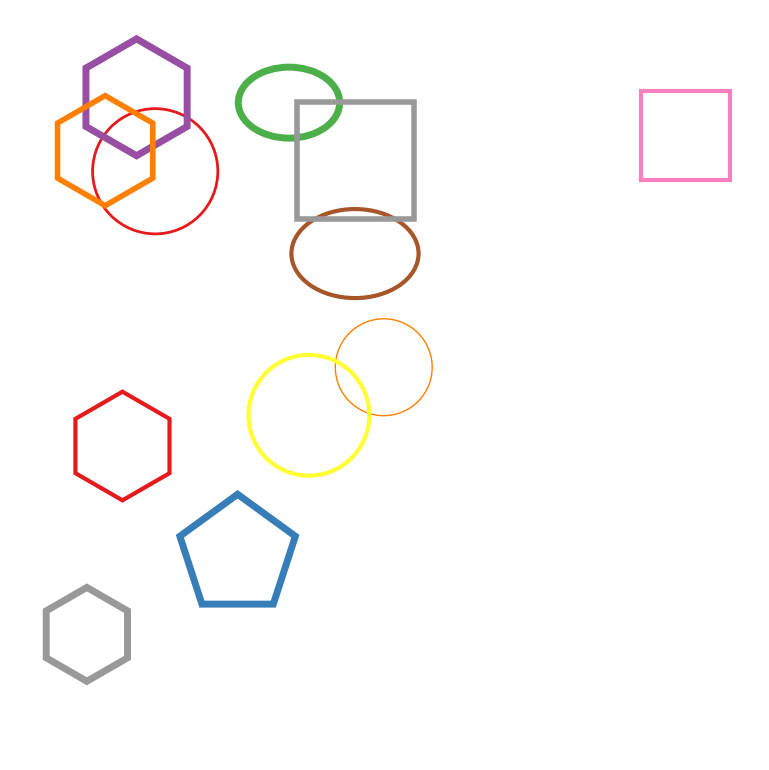[{"shape": "hexagon", "thickness": 1.5, "radius": 0.35, "center": [0.159, 0.421]}, {"shape": "circle", "thickness": 1, "radius": 0.41, "center": [0.202, 0.778]}, {"shape": "pentagon", "thickness": 2.5, "radius": 0.39, "center": [0.309, 0.279]}, {"shape": "oval", "thickness": 2.5, "radius": 0.33, "center": [0.375, 0.867]}, {"shape": "hexagon", "thickness": 2.5, "radius": 0.38, "center": [0.177, 0.874]}, {"shape": "circle", "thickness": 0.5, "radius": 0.31, "center": [0.498, 0.523]}, {"shape": "hexagon", "thickness": 2, "radius": 0.36, "center": [0.137, 0.804]}, {"shape": "circle", "thickness": 1.5, "radius": 0.39, "center": [0.401, 0.461]}, {"shape": "oval", "thickness": 1.5, "radius": 0.41, "center": [0.461, 0.671]}, {"shape": "square", "thickness": 1.5, "radius": 0.29, "center": [0.89, 0.824]}, {"shape": "hexagon", "thickness": 2.5, "radius": 0.3, "center": [0.113, 0.176]}, {"shape": "square", "thickness": 2, "radius": 0.38, "center": [0.461, 0.792]}]